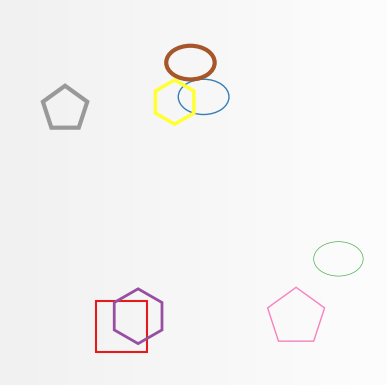[{"shape": "square", "thickness": 1.5, "radius": 0.33, "center": [0.314, 0.152]}, {"shape": "oval", "thickness": 1, "radius": 0.33, "center": [0.525, 0.748]}, {"shape": "oval", "thickness": 0.5, "radius": 0.32, "center": [0.873, 0.328]}, {"shape": "hexagon", "thickness": 2, "radius": 0.36, "center": [0.356, 0.179]}, {"shape": "hexagon", "thickness": 2.5, "radius": 0.29, "center": [0.451, 0.735]}, {"shape": "oval", "thickness": 3, "radius": 0.31, "center": [0.491, 0.837]}, {"shape": "pentagon", "thickness": 1, "radius": 0.39, "center": [0.764, 0.176]}, {"shape": "pentagon", "thickness": 3, "radius": 0.3, "center": [0.168, 0.717]}]